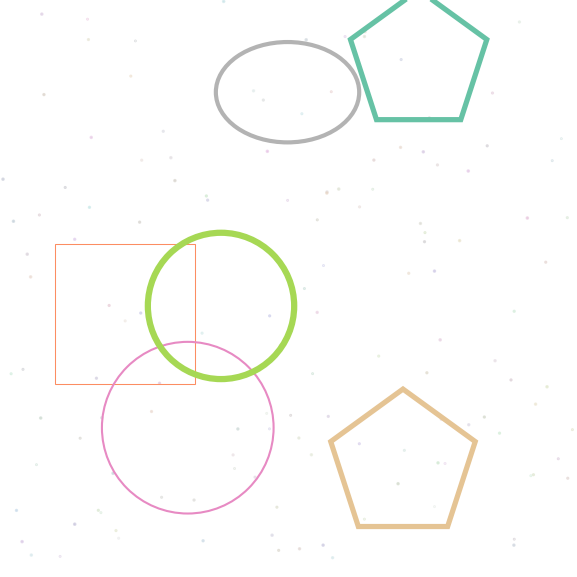[{"shape": "pentagon", "thickness": 2.5, "radius": 0.62, "center": [0.725, 0.892]}, {"shape": "square", "thickness": 0.5, "radius": 0.61, "center": [0.217, 0.455]}, {"shape": "circle", "thickness": 1, "radius": 0.74, "center": [0.325, 0.259]}, {"shape": "circle", "thickness": 3, "radius": 0.63, "center": [0.383, 0.469]}, {"shape": "pentagon", "thickness": 2.5, "radius": 0.66, "center": [0.698, 0.194]}, {"shape": "oval", "thickness": 2, "radius": 0.62, "center": [0.498, 0.839]}]